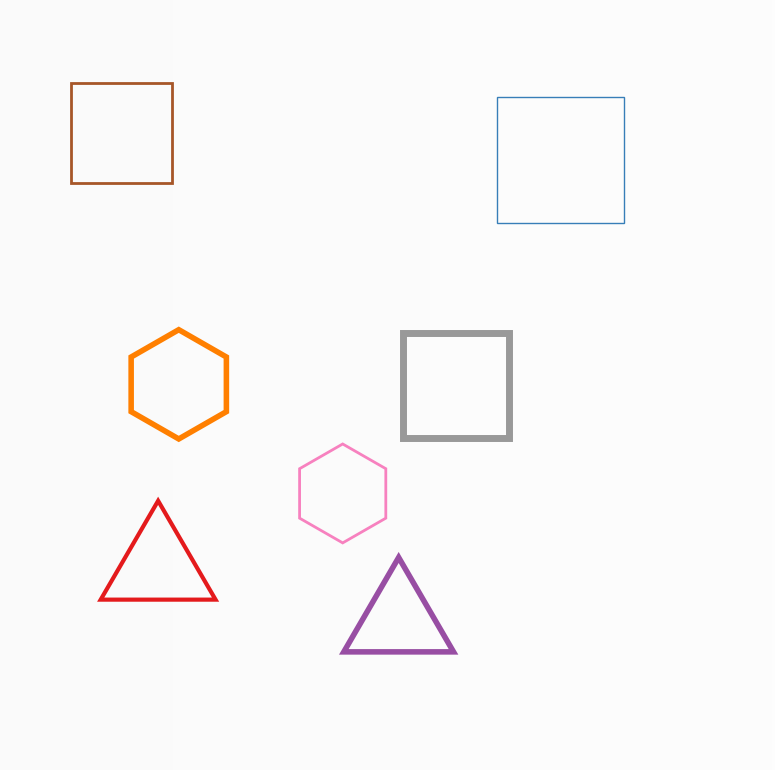[{"shape": "triangle", "thickness": 1.5, "radius": 0.43, "center": [0.204, 0.264]}, {"shape": "square", "thickness": 0.5, "radius": 0.41, "center": [0.723, 0.792]}, {"shape": "triangle", "thickness": 2, "radius": 0.41, "center": [0.514, 0.194]}, {"shape": "hexagon", "thickness": 2, "radius": 0.35, "center": [0.231, 0.501]}, {"shape": "square", "thickness": 1, "radius": 0.32, "center": [0.157, 0.827]}, {"shape": "hexagon", "thickness": 1, "radius": 0.32, "center": [0.442, 0.359]}, {"shape": "square", "thickness": 2.5, "radius": 0.34, "center": [0.588, 0.499]}]